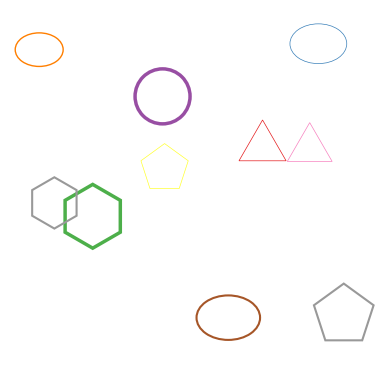[{"shape": "triangle", "thickness": 0.5, "radius": 0.35, "center": [0.682, 0.618]}, {"shape": "oval", "thickness": 0.5, "radius": 0.37, "center": [0.827, 0.886]}, {"shape": "hexagon", "thickness": 2.5, "radius": 0.41, "center": [0.241, 0.438]}, {"shape": "circle", "thickness": 2.5, "radius": 0.36, "center": [0.422, 0.75]}, {"shape": "oval", "thickness": 1, "radius": 0.31, "center": [0.102, 0.871]}, {"shape": "pentagon", "thickness": 0.5, "radius": 0.32, "center": [0.427, 0.562]}, {"shape": "oval", "thickness": 1.5, "radius": 0.41, "center": [0.593, 0.175]}, {"shape": "triangle", "thickness": 0.5, "radius": 0.34, "center": [0.804, 0.614]}, {"shape": "pentagon", "thickness": 1.5, "radius": 0.41, "center": [0.893, 0.182]}, {"shape": "hexagon", "thickness": 1.5, "radius": 0.33, "center": [0.141, 0.473]}]